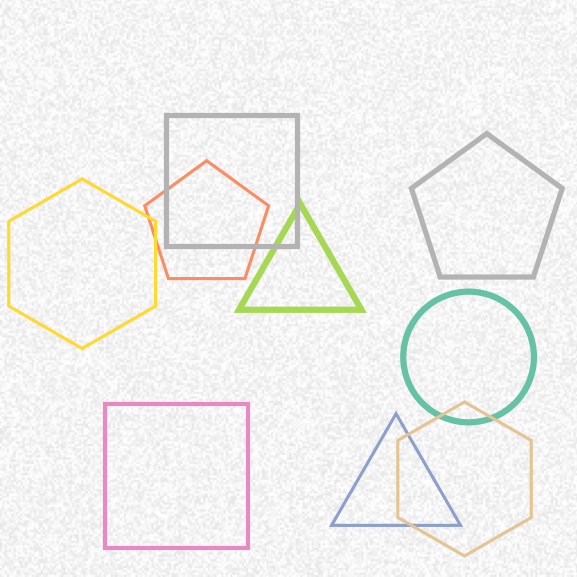[{"shape": "circle", "thickness": 3, "radius": 0.57, "center": [0.811, 0.381]}, {"shape": "pentagon", "thickness": 1.5, "radius": 0.56, "center": [0.358, 0.608]}, {"shape": "triangle", "thickness": 1.5, "radius": 0.64, "center": [0.686, 0.154]}, {"shape": "square", "thickness": 2, "radius": 0.62, "center": [0.306, 0.175]}, {"shape": "triangle", "thickness": 3, "radius": 0.61, "center": [0.52, 0.524]}, {"shape": "hexagon", "thickness": 1.5, "radius": 0.73, "center": [0.142, 0.543]}, {"shape": "hexagon", "thickness": 1.5, "radius": 0.67, "center": [0.804, 0.17]}, {"shape": "pentagon", "thickness": 2.5, "radius": 0.69, "center": [0.843, 0.63]}, {"shape": "square", "thickness": 2.5, "radius": 0.57, "center": [0.402, 0.687]}]